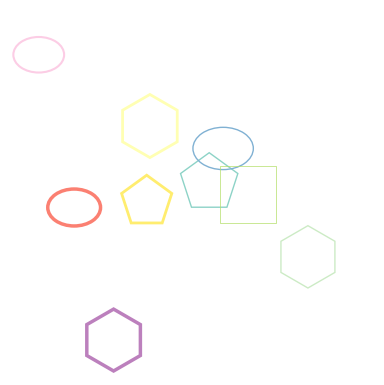[{"shape": "pentagon", "thickness": 1, "radius": 0.39, "center": [0.543, 0.525]}, {"shape": "hexagon", "thickness": 2, "radius": 0.41, "center": [0.389, 0.673]}, {"shape": "oval", "thickness": 2.5, "radius": 0.34, "center": [0.193, 0.461]}, {"shape": "oval", "thickness": 1, "radius": 0.39, "center": [0.58, 0.614]}, {"shape": "square", "thickness": 0.5, "radius": 0.36, "center": [0.643, 0.495]}, {"shape": "oval", "thickness": 1.5, "radius": 0.33, "center": [0.101, 0.858]}, {"shape": "hexagon", "thickness": 2.5, "radius": 0.4, "center": [0.295, 0.117]}, {"shape": "hexagon", "thickness": 1, "radius": 0.4, "center": [0.8, 0.333]}, {"shape": "pentagon", "thickness": 2, "radius": 0.34, "center": [0.381, 0.476]}]